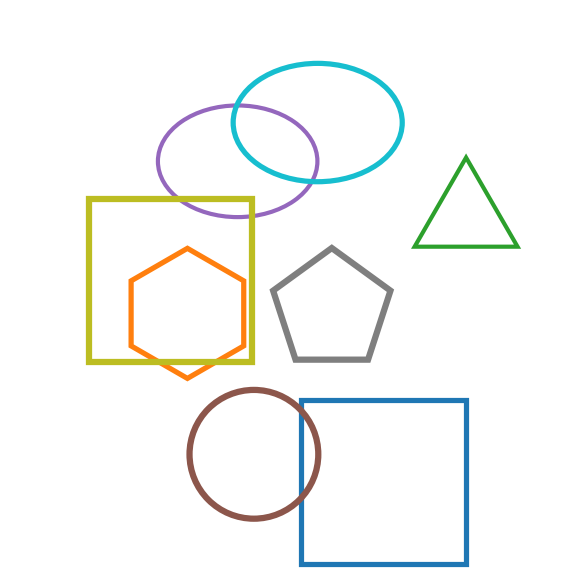[{"shape": "square", "thickness": 2.5, "radius": 0.71, "center": [0.664, 0.165]}, {"shape": "hexagon", "thickness": 2.5, "radius": 0.56, "center": [0.325, 0.456]}, {"shape": "triangle", "thickness": 2, "radius": 0.51, "center": [0.807, 0.623]}, {"shape": "oval", "thickness": 2, "radius": 0.69, "center": [0.412, 0.72]}, {"shape": "circle", "thickness": 3, "radius": 0.56, "center": [0.44, 0.212]}, {"shape": "pentagon", "thickness": 3, "radius": 0.53, "center": [0.575, 0.463]}, {"shape": "square", "thickness": 3, "radius": 0.71, "center": [0.295, 0.513]}, {"shape": "oval", "thickness": 2.5, "radius": 0.73, "center": [0.55, 0.787]}]